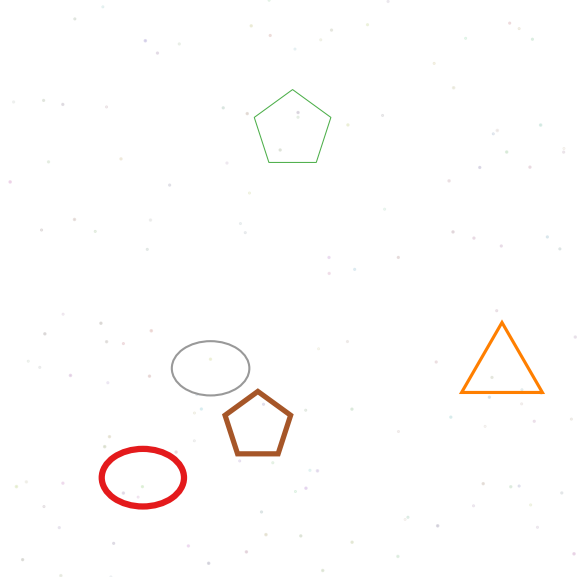[{"shape": "oval", "thickness": 3, "radius": 0.36, "center": [0.247, 0.172]}, {"shape": "pentagon", "thickness": 0.5, "radius": 0.35, "center": [0.507, 0.774]}, {"shape": "triangle", "thickness": 1.5, "radius": 0.4, "center": [0.869, 0.36]}, {"shape": "pentagon", "thickness": 2.5, "radius": 0.3, "center": [0.446, 0.262]}, {"shape": "oval", "thickness": 1, "radius": 0.34, "center": [0.365, 0.361]}]